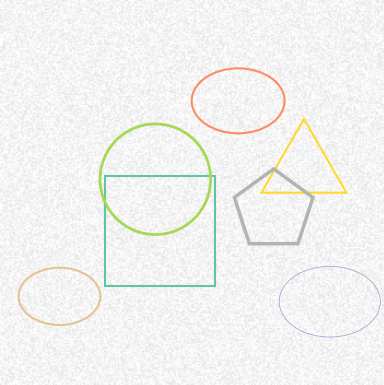[{"shape": "square", "thickness": 1.5, "radius": 0.71, "center": [0.416, 0.4]}, {"shape": "oval", "thickness": 1.5, "radius": 0.6, "center": [0.619, 0.738]}, {"shape": "oval", "thickness": 0.5, "radius": 0.66, "center": [0.857, 0.216]}, {"shape": "circle", "thickness": 2, "radius": 0.72, "center": [0.403, 0.534]}, {"shape": "triangle", "thickness": 1.5, "radius": 0.64, "center": [0.789, 0.563]}, {"shape": "oval", "thickness": 1.5, "radius": 0.53, "center": [0.154, 0.23]}, {"shape": "pentagon", "thickness": 2.5, "radius": 0.54, "center": [0.711, 0.454]}]